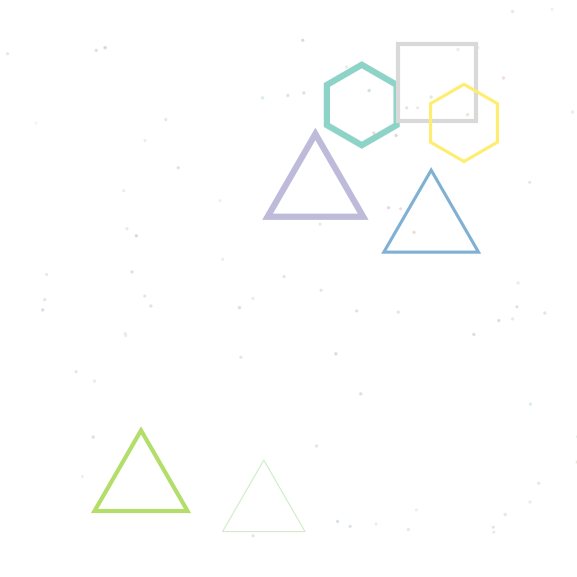[{"shape": "hexagon", "thickness": 3, "radius": 0.35, "center": [0.626, 0.817]}, {"shape": "triangle", "thickness": 3, "radius": 0.48, "center": [0.546, 0.672]}, {"shape": "triangle", "thickness": 1.5, "radius": 0.47, "center": [0.747, 0.61]}, {"shape": "triangle", "thickness": 2, "radius": 0.47, "center": [0.244, 0.161]}, {"shape": "square", "thickness": 2, "radius": 0.34, "center": [0.757, 0.856]}, {"shape": "triangle", "thickness": 0.5, "radius": 0.41, "center": [0.457, 0.12]}, {"shape": "hexagon", "thickness": 1.5, "radius": 0.33, "center": [0.803, 0.786]}]